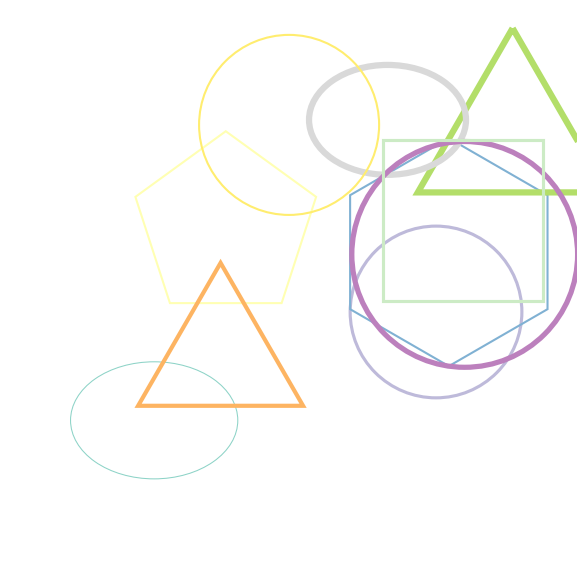[{"shape": "oval", "thickness": 0.5, "radius": 0.72, "center": [0.267, 0.271]}, {"shape": "pentagon", "thickness": 1, "radius": 0.82, "center": [0.391, 0.607]}, {"shape": "circle", "thickness": 1.5, "radius": 0.74, "center": [0.755, 0.459]}, {"shape": "hexagon", "thickness": 1, "radius": 0.99, "center": [0.777, 0.562]}, {"shape": "triangle", "thickness": 2, "radius": 0.82, "center": [0.382, 0.379]}, {"shape": "triangle", "thickness": 3, "radius": 0.95, "center": [0.888, 0.761]}, {"shape": "oval", "thickness": 3, "radius": 0.68, "center": [0.671, 0.792]}, {"shape": "circle", "thickness": 2.5, "radius": 0.98, "center": [0.805, 0.559]}, {"shape": "square", "thickness": 1.5, "radius": 0.69, "center": [0.801, 0.617]}, {"shape": "circle", "thickness": 1, "radius": 0.78, "center": [0.501, 0.783]}]